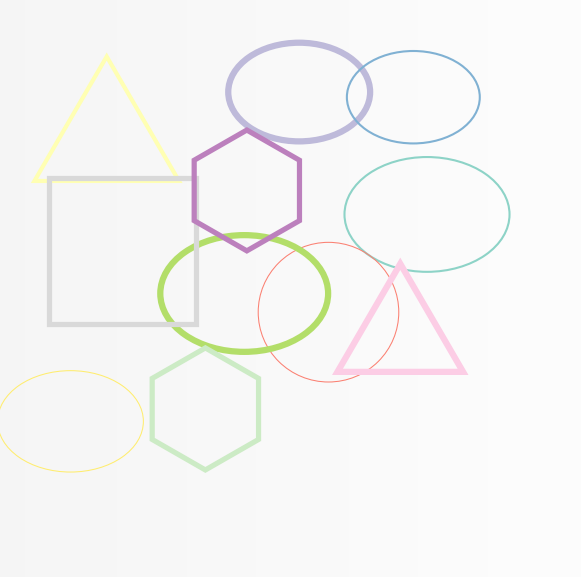[{"shape": "oval", "thickness": 1, "radius": 0.71, "center": [0.735, 0.628]}, {"shape": "triangle", "thickness": 2, "radius": 0.72, "center": [0.184, 0.758]}, {"shape": "oval", "thickness": 3, "radius": 0.61, "center": [0.515, 0.84]}, {"shape": "circle", "thickness": 0.5, "radius": 0.6, "center": [0.565, 0.459]}, {"shape": "oval", "thickness": 1, "radius": 0.57, "center": [0.711, 0.831]}, {"shape": "oval", "thickness": 3, "radius": 0.72, "center": [0.42, 0.491]}, {"shape": "triangle", "thickness": 3, "radius": 0.62, "center": [0.689, 0.418]}, {"shape": "square", "thickness": 2.5, "radius": 0.63, "center": [0.21, 0.565]}, {"shape": "hexagon", "thickness": 2.5, "radius": 0.52, "center": [0.425, 0.669]}, {"shape": "hexagon", "thickness": 2.5, "radius": 0.53, "center": [0.353, 0.291]}, {"shape": "oval", "thickness": 0.5, "radius": 0.63, "center": [0.121, 0.27]}]